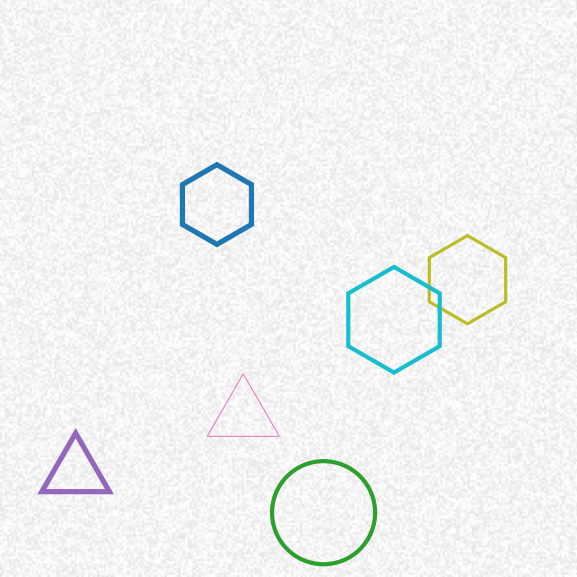[{"shape": "hexagon", "thickness": 2.5, "radius": 0.34, "center": [0.376, 0.645]}, {"shape": "circle", "thickness": 2, "radius": 0.45, "center": [0.56, 0.111]}, {"shape": "triangle", "thickness": 2.5, "radius": 0.34, "center": [0.131, 0.182]}, {"shape": "triangle", "thickness": 0.5, "radius": 0.36, "center": [0.421, 0.28]}, {"shape": "hexagon", "thickness": 1.5, "radius": 0.38, "center": [0.81, 0.515]}, {"shape": "hexagon", "thickness": 2, "radius": 0.46, "center": [0.682, 0.445]}]